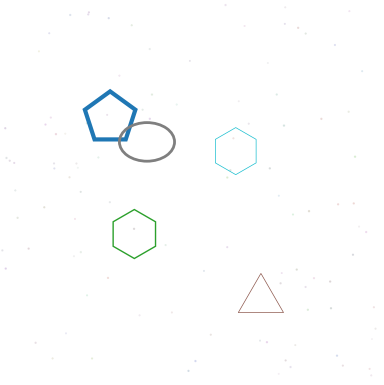[{"shape": "pentagon", "thickness": 3, "radius": 0.34, "center": [0.286, 0.694]}, {"shape": "hexagon", "thickness": 1, "radius": 0.32, "center": [0.349, 0.392]}, {"shape": "triangle", "thickness": 0.5, "radius": 0.34, "center": [0.678, 0.222]}, {"shape": "oval", "thickness": 2, "radius": 0.36, "center": [0.382, 0.631]}, {"shape": "hexagon", "thickness": 0.5, "radius": 0.31, "center": [0.612, 0.607]}]